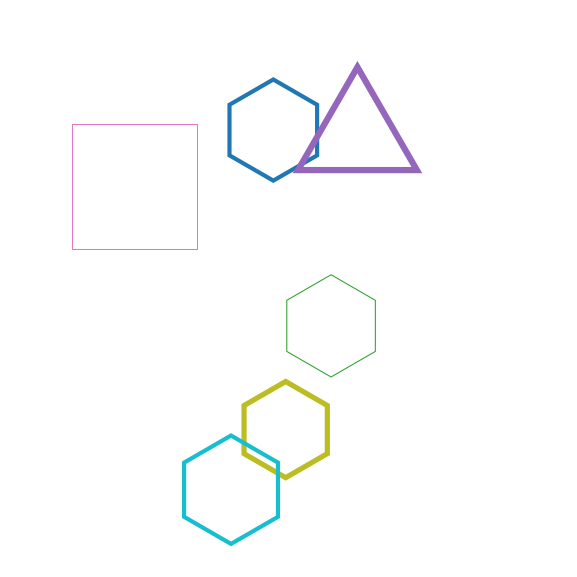[{"shape": "hexagon", "thickness": 2, "radius": 0.44, "center": [0.473, 0.774]}, {"shape": "hexagon", "thickness": 0.5, "radius": 0.44, "center": [0.573, 0.435]}, {"shape": "triangle", "thickness": 3, "radius": 0.59, "center": [0.619, 0.764]}, {"shape": "square", "thickness": 0.5, "radius": 0.54, "center": [0.233, 0.676]}, {"shape": "hexagon", "thickness": 2.5, "radius": 0.42, "center": [0.495, 0.255]}, {"shape": "hexagon", "thickness": 2, "radius": 0.47, "center": [0.4, 0.151]}]